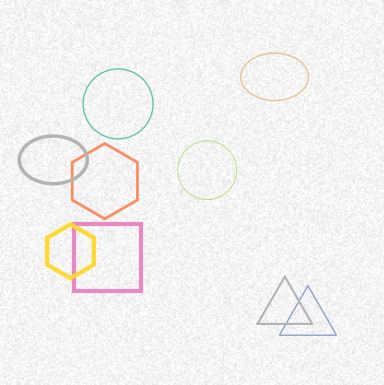[{"shape": "circle", "thickness": 1, "radius": 0.45, "center": [0.307, 0.73]}, {"shape": "hexagon", "thickness": 2, "radius": 0.49, "center": [0.272, 0.529]}, {"shape": "triangle", "thickness": 1, "radius": 0.43, "center": [0.8, 0.172]}, {"shape": "square", "thickness": 3, "radius": 0.43, "center": [0.279, 0.331]}, {"shape": "circle", "thickness": 0.5, "radius": 0.38, "center": [0.538, 0.558]}, {"shape": "hexagon", "thickness": 3, "radius": 0.35, "center": [0.183, 0.347]}, {"shape": "oval", "thickness": 1, "radius": 0.44, "center": [0.713, 0.8]}, {"shape": "triangle", "thickness": 1.5, "radius": 0.41, "center": [0.74, 0.2]}, {"shape": "oval", "thickness": 2.5, "radius": 0.44, "center": [0.138, 0.585]}]